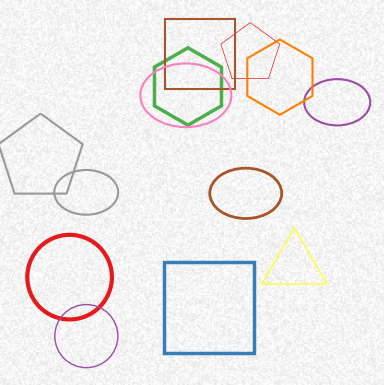[{"shape": "pentagon", "thickness": 0.5, "radius": 0.4, "center": [0.65, 0.861]}, {"shape": "circle", "thickness": 3, "radius": 0.55, "center": [0.181, 0.28]}, {"shape": "square", "thickness": 2.5, "radius": 0.59, "center": [0.543, 0.201]}, {"shape": "hexagon", "thickness": 2.5, "radius": 0.5, "center": [0.488, 0.775]}, {"shape": "circle", "thickness": 1, "radius": 0.41, "center": [0.224, 0.127]}, {"shape": "oval", "thickness": 1.5, "radius": 0.43, "center": [0.876, 0.734]}, {"shape": "hexagon", "thickness": 1.5, "radius": 0.49, "center": [0.727, 0.8]}, {"shape": "triangle", "thickness": 1, "radius": 0.49, "center": [0.764, 0.311]}, {"shape": "oval", "thickness": 2, "radius": 0.47, "center": [0.638, 0.498]}, {"shape": "square", "thickness": 1.5, "radius": 0.46, "center": [0.519, 0.86]}, {"shape": "oval", "thickness": 1.5, "radius": 0.59, "center": [0.483, 0.752]}, {"shape": "pentagon", "thickness": 1.5, "radius": 0.57, "center": [0.105, 0.59]}, {"shape": "oval", "thickness": 1.5, "radius": 0.41, "center": [0.224, 0.5]}]